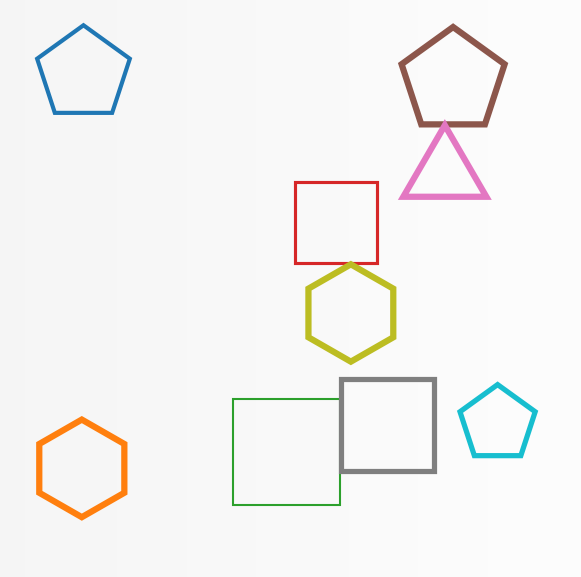[{"shape": "pentagon", "thickness": 2, "radius": 0.42, "center": [0.144, 0.872]}, {"shape": "hexagon", "thickness": 3, "radius": 0.42, "center": [0.141, 0.188]}, {"shape": "square", "thickness": 1, "radius": 0.46, "center": [0.492, 0.217]}, {"shape": "square", "thickness": 1.5, "radius": 0.35, "center": [0.578, 0.613]}, {"shape": "pentagon", "thickness": 3, "radius": 0.47, "center": [0.78, 0.859]}, {"shape": "triangle", "thickness": 3, "radius": 0.41, "center": [0.765, 0.7]}, {"shape": "square", "thickness": 2.5, "radius": 0.4, "center": [0.667, 0.263]}, {"shape": "hexagon", "thickness": 3, "radius": 0.42, "center": [0.604, 0.457]}, {"shape": "pentagon", "thickness": 2.5, "radius": 0.34, "center": [0.856, 0.265]}]